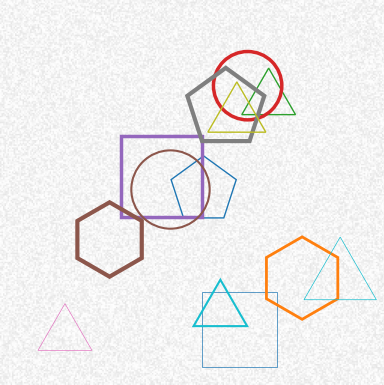[{"shape": "pentagon", "thickness": 1, "radius": 0.44, "center": [0.529, 0.506]}, {"shape": "square", "thickness": 0.5, "radius": 0.49, "center": [0.623, 0.144]}, {"shape": "hexagon", "thickness": 2, "radius": 0.54, "center": [0.785, 0.278]}, {"shape": "triangle", "thickness": 1, "radius": 0.4, "center": [0.698, 0.743]}, {"shape": "circle", "thickness": 2.5, "radius": 0.44, "center": [0.643, 0.777]}, {"shape": "square", "thickness": 2.5, "radius": 0.53, "center": [0.419, 0.543]}, {"shape": "circle", "thickness": 1.5, "radius": 0.51, "center": [0.443, 0.508]}, {"shape": "hexagon", "thickness": 3, "radius": 0.48, "center": [0.285, 0.378]}, {"shape": "triangle", "thickness": 0.5, "radius": 0.4, "center": [0.169, 0.13]}, {"shape": "pentagon", "thickness": 3, "radius": 0.53, "center": [0.586, 0.719]}, {"shape": "triangle", "thickness": 1, "radius": 0.43, "center": [0.615, 0.7]}, {"shape": "triangle", "thickness": 1.5, "radius": 0.4, "center": [0.572, 0.193]}, {"shape": "triangle", "thickness": 0.5, "radius": 0.54, "center": [0.884, 0.276]}]